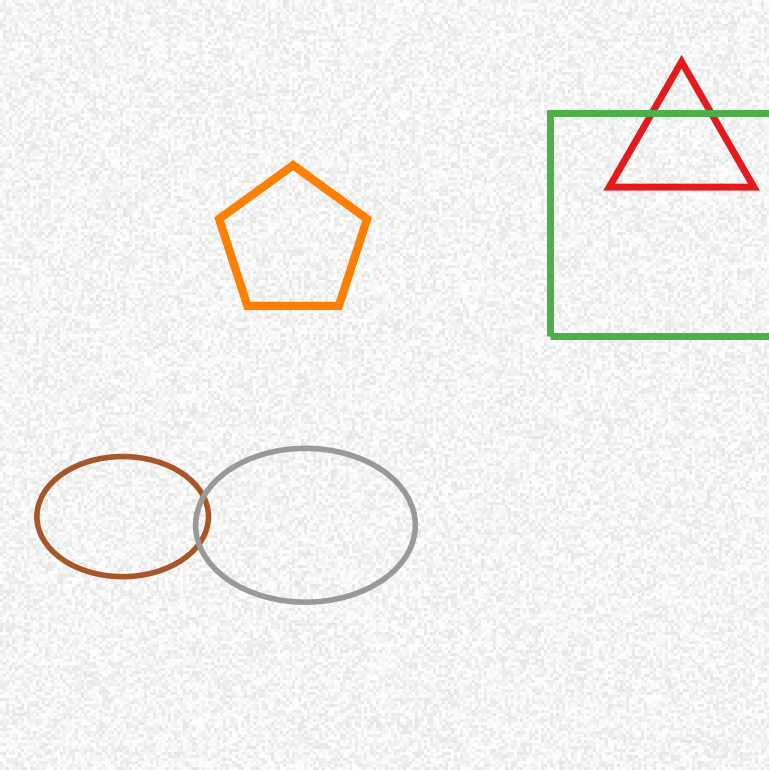[{"shape": "triangle", "thickness": 2.5, "radius": 0.54, "center": [0.885, 0.811]}, {"shape": "square", "thickness": 2.5, "radius": 0.72, "center": [0.858, 0.708]}, {"shape": "pentagon", "thickness": 3, "radius": 0.51, "center": [0.381, 0.684]}, {"shape": "oval", "thickness": 2, "radius": 0.56, "center": [0.159, 0.329]}, {"shape": "oval", "thickness": 2, "radius": 0.71, "center": [0.397, 0.318]}]